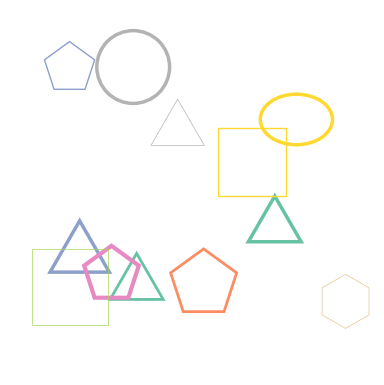[{"shape": "triangle", "thickness": 2, "radius": 0.4, "center": [0.355, 0.262]}, {"shape": "triangle", "thickness": 2.5, "radius": 0.4, "center": [0.714, 0.412]}, {"shape": "pentagon", "thickness": 2, "radius": 0.45, "center": [0.529, 0.263]}, {"shape": "pentagon", "thickness": 1, "radius": 0.34, "center": [0.181, 0.823]}, {"shape": "triangle", "thickness": 2.5, "radius": 0.44, "center": [0.207, 0.338]}, {"shape": "pentagon", "thickness": 3, "radius": 0.37, "center": [0.29, 0.287]}, {"shape": "square", "thickness": 0.5, "radius": 0.49, "center": [0.182, 0.255]}, {"shape": "square", "thickness": 1, "radius": 0.44, "center": [0.654, 0.579]}, {"shape": "oval", "thickness": 2.5, "radius": 0.47, "center": [0.77, 0.69]}, {"shape": "hexagon", "thickness": 0.5, "radius": 0.35, "center": [0.898, 0.217]}, {"shape": "circle", "thickness": 2.5, "radius": 0.47, "center": [0.346, 0.826]}, {"shape": "triangle", "thickness": 0.5, "radius": 0.4, "center": [0.461, 0.662]}]